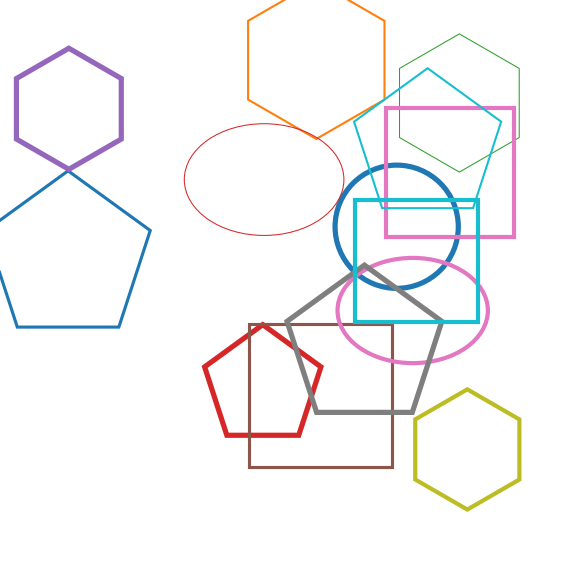[{"shape": "circle", "thickness": 2.5, "radius": 0.53, "center": [0.687, 0.607]}, {"shape": "pentagon", "thickness": 1.5, "radius": 0.75, "center": [0.118, 0.554]}, {"shape": "hexagon", "thickness": 1, "radius": 0.68, "center": [0.548, 0.895]}, {"shape": "hexagon", "thickness": 0.5, "radius": 0.6, "center": [0.795, 0.821]}, {"shape": "oval", "thickness": 0.5, "radius": 0.69, "center": [0.457, 0.688]}, {"shape": "pentagon", "thickness": 2.5, "radius": 0.53, "center": [0.455, 0.331]}, {"shape": "hexagon", "thickness": 2.5, "radius": 0.52, "center": [0.119, 0.811]}, {"shape": "square", "thickness": 1.5, "radius": 0.62, "center": [0.555, 0.315]}, {"shape": "oval", "thickness": 2, "radius": 0.65, "center": [0.715, 0.461]}, {"shape": "square", "thickness": 2, "radius": 0.56, "center": [0.779, 0.7]}, {"shape": "pentagon", "thickness": 2.5, "radius": 0.7, "center": [0.631, 0.399]}, {"shape": "hexagon", "thickness": 2, "radius": 0.52, "center": [0.809, 0.221]}, {"shape": "pentagon", "thickness": 1, "radius": 0.67, "center": [0.74, 0.747]}, {"shape": "square", "thickness": 2, "radius": 0.53, "center": [0.722, 0.547]}]